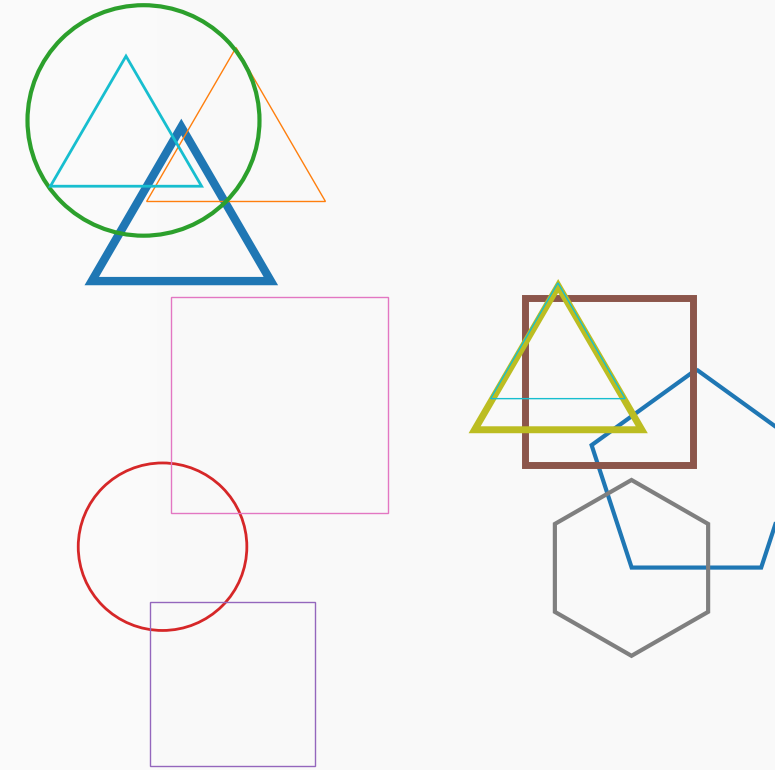[{"shape": "triangle", "thickness": 3, "radius": 0.67, "center": [0.234, 0.702]}, {"shape": "pentagon", "thickness": 1.5, "radius": 0.71, "center": [0.899, 0.378]}, {"shape": "triangle", "thickness": 0.5, "radius": 0.67, "center": [0.305, 0.805]}, {"shape": "circle", "thickness": 1.5, "radius": 0.75, "center": [0.185, 0.844]}, {"shape": "circle", "thickness": 1, "radius": 0.54, "center": [0.21, 0.29]}, {"shape": "square", "thickness": 0.5, "radius": 0.53, "center": [0.3, 0.112]}, {"shape": "square", "thickness": 2.5, "radius": 0.54, "center": [0.786, 0.505]}, {"shape": "square", "thickness": 0.5, "radius": 0.7, "center": [0.361, 0.474]}, {"shape": "hexagon", "thickness": 1.5, "radius": 0.57, "center": [0.815, 0.262]}, {"shape": "triangle", "thickness": 2.5, "radius": 0.62, "center": [0.72, 0.504]}, {"shape": "triangle", "thickness": 0.5, "radius": 0.5, "center": [0.72, 0.532]}, {"shape": "triangle", "thickness": 1, "radius": 0.56, "center": [0.163, 0.814]}]